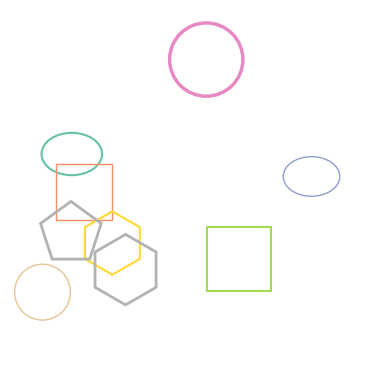[{"shape": "oval", "thickness": 1.5, "radius": 0.39, "center": [0.187, 0.6]}, {"shape": "square", "thickness": 1, "radius": 0.36, "center": [0.218, 0.502]}, {"shape": "oval", "thickness": 1, "radius": 0.37, "center": [0.809, 0.542]}, {"shape": "circle", "thickness": 2.5, "radius": 0.48, "center": [0.536, 0.845]}, {"shape": "square", "thickness": 1.5, "radius": 0.41, "center": [0.62, 0.327]}, {"shape": "hexagon", "thickness": 1.5, "radius": 0.41, "center": [0.292, 0.369]}, {"shape": "circle", "thickness": 1, "radius": 0.36, "center": [0.11, 0.241]}, {"shape": "hexagon", "thickness": 2, "radius": 0.46, "center": [0.326, 0.3]}, {"shape": "pentagon", "thickness": 2, "radius": 0.41, "center": [0.184, 0.394]}]